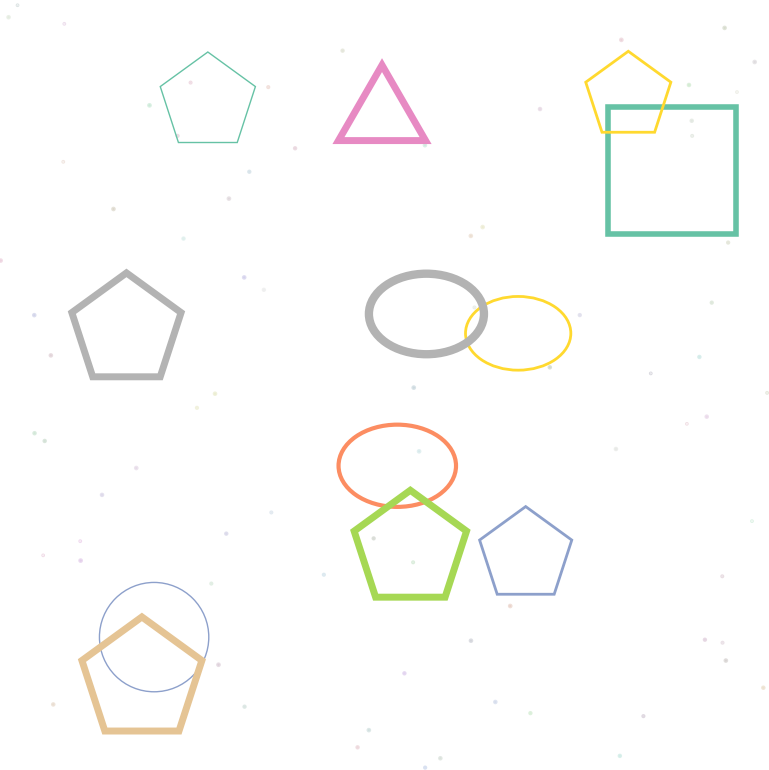[{"shape": "pentagon", "thickness": 0.5, "radius": 0.32, "center": [0.27, 0.867]}, {"shape": "square", "thickness": 2, "radius": 0.42, "center": [0.873, 0.779]}, {"shape": "oval", "thickness": 1.5, "radius": 0.38, "center": [0.516, 0.395]}, {"shape": "pentagon", "thickness": 1, "radius": 0.31, "center": [0.683, 0.279]}, {"shape": "circle", "thickness": 0.5, "radius": 0.36, "center": [0.2, 0.173]}, {"shape": "triangle", "thickness": 2.5, "radius": 0.33, "center": [0.496, 0.85]}, {"shape": "pentagon", "thickness": 2.5, "radius": 0.38, "center": [0.533, 0.287]}, {"shape": "pentagon", "thickness": 1, "radius": 0.29, "center": [0.816, 0.875]}, {"shape": "oval", "thickness": 1, "radius": 0.34, "center": [0.673, 0.567]}, {"shape": "pentagon", "thickness": 2.5, "radius": 0.41, "center": [0.184, 0.117]}, {"shape": "pentagon", "thickness": 2.5, "radius": 0.37, "center": [0.164, 0.571]}, {"shape": "oval", "thickness": 3, "radius": 0.37, "center": [0.554, 0.592]}]